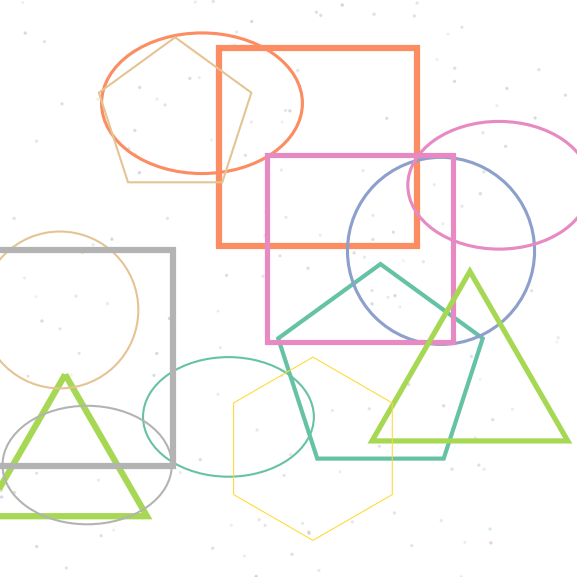[{"shape": "oval", "thickness": 1, "radius": 0.74, "center": [0.396, 0.277]}, {"shape": "pentagon", "thickness": 2, "radius": 0.93, "center": [0.659, 0.356]}, {"shape": "square", "thickness": 3, "radius": 0.86, "center": [0.551, 0.745]}, {"shape": "oval", "thickness": 1.5, "radius": 0.87, "center": [0.35, 0.82]}, {"shape": "circle", "thickness": 1.5, "radius": 0.81, "center": [0.764, 0.565]}, {"shape": "square", "thickness": 2.5, "radius": 0.81, "center": [0.623, 0.569]}, {"shape": "oval", "thickness": 1.5, "radius": 0.79, "center": [0.864, 0.678]}, {"shape": "triangle", "thickness": 3, "radius": 0.82, "center": [0.113, 0.187]}, {"shape": "triangle", "thickness": 2.5, "radius": 0.98, "center": [0.814, 0.333]}, {"shape": "hexagon", "thickness": 0.5, "radius": 0.79, "center": [0.542, 0.222]}, {"shape": "pentagon", "thickness": 1, "radius": 0.69, "center": [0.303, 0.796]}, {"shape": "circle", "thickness": 1, "radius": 0.68, "center": [0.104, 0.462]}, {"shape": "oval", "thickness": 1, "radius": 0.73, "center": [0.151, 0.194]}, {"shape": "square", "thickness": 3, "radius": 0.94, "center": [0.112, 0.379]}]